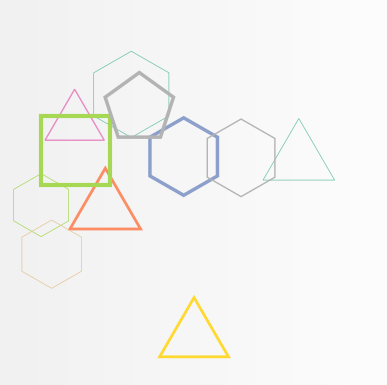[{"shape": "triangle", "thickness": 0.5, "radius": 0.53, "center": [0.771, 0.586]}, {"shape": "hexagon", "thickness": 0.5, "radius": 0.56, "center": [0.339, 0.755]}, {"shape": "triangle", "thickness": 2, "radius": 0.53, "center": [0.272, 0.458]}, {"shape": "hexagon", "thickness": 2.5, "radius": 0.5, "center": [0.474, 0.593]}, {"shape": "triangle", "thickness": 1, "radius": 0.44, "center": [0.193, 0.68]}, {"shape": "square", "thickness": 3, "radius": 0.45, "center": [0.194, 0.61]}, {"shape": "hexagon", "thickness": 0.5, "radius": 0.41, "center": [0.106, 0.467]}, {"shape": "triangle", "thickness": 2, "radius": 0.51, "center": [0.501, 0.125]}, {"shape": "hexagon", "thickness": 0.5, "radius": 0.44, "center": [0.133, 0.34]}, {"shape": "hexagon", "thickness": 1, "radius": 0.5, "center": [0.622, 0.59]}, {"shape": "pentagon", "thickness": 2.5, "radius": 0.46, "center": [0.36, 0.719]}]